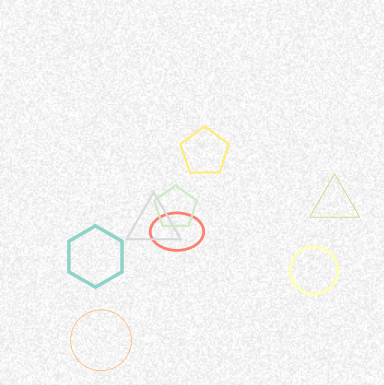[{"shape": "hexagon", "thickness": 2.5, "radius": 0.4, "center": [0.248, 0.334]}, {"shape": "circle", "thickness": 2, "radius": 0.31, "center": [0.816, 0.298]}, {"shape": "oval", "thickness": 2, "radius": 0.35, "center": [0.46, 0.398]}, {"shape": "circle", "thickness": 0.5, "radius": 0.39, "center": [0.262, 0.116]}, {"shape": "triangle", "thickness": 0.5, "radius": 0.38, "center": [0.869, 0.473]}, {"shape": "triangle", "thickness": 1.5, "radius": 0.41, "center": [0.399, 0.419]}, {"shape": "pentagon", "thickness": 1.5, "radius": 0.29, "center": [0.456, 0.461]}, {"shape": "pentagon", "thickness": 1.5, "radius": 0.33, "center": [0.532, 0.606]}]